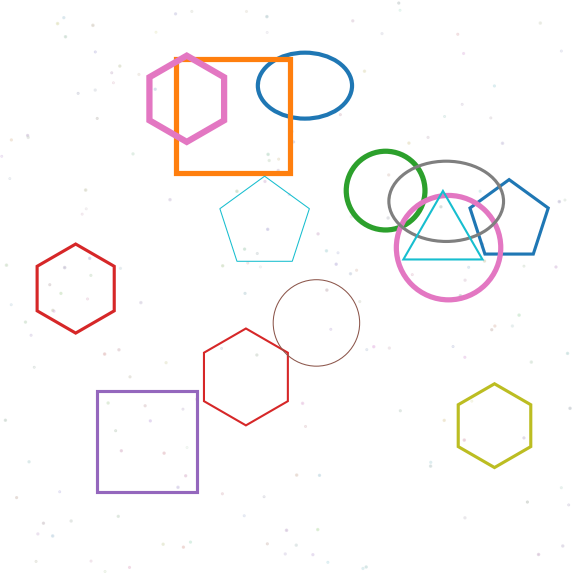[{"shape": "pentagon", "thickness": 1.5, "radius": 0.36, "center": [0.882, 0.617]}, {"shape": "oval", "thickness": 2, "radius": 0.41, "center": [0.528, 0.851]}, {"shape": "square", "thickness": 2.5, "radius": 0.49, "center": [0.404, 0.798]}, {"shape": "circle", "thickness": 2.5, "radius": 0.34, "center": [0.668, 0.669]}, {"shape": "hexagon", "thickness": 1, "radius": 0.42, "center": [0.426, 0.346]}, {"shape": "hexagon", "thickness": 1.5, "radius": 0.39, "center": [0.131, 0.499]}, {"shape": "square", "thickness": 1.5, "radius": 0.44, "center": [0.254, 0.234]}, {"shape": "circle", "thickness": 0.5, "radius": 0.37, "center": [0.548, 0.44]}, {"shape": "circle", "thickness": 2.5, "radius": 0.45, "center": [0.777, 0.57]}, {"shape": "hexagon", "thickness": 3, "radius": 0.37, "center": [0.323, 0.828]}, {"shape": "oval", "thickness": 1.5, "radius": 0.5, "center": [0.773, 0.651]}, {"shape": "hexagon", "thickness": 1.5, "radius": 0.36, "center": [0.856, 0.262]}, {"shape": "pentagon", "thickness": 0.5, "radius": 0.41, "center": [0.458, 0.613]}, {"shape": "triangle", "thickness": 1, "radius": 0.4, "center": [0.767, 0.589]}]